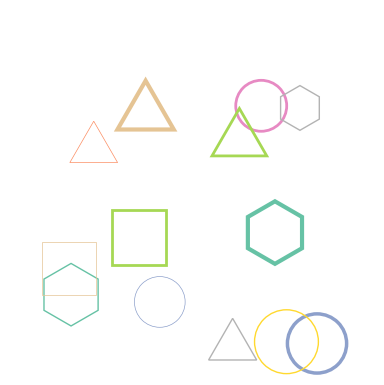[{"shape": "hexagon", "thickness": 3, "radius": 0.41, "center": [0.714, 0.396]}, {"shape": "hexagon", "thickness": 1, "radius": 0.41, "center": [0.185, 0.235]}, {"shape": "triangle", "thickness": 0.5, "radius": 0.36, "center": [0.243, 0.614]}, {"shape": "circle", "thickness": 2.5, "radius": 0.38, "center": [0.823, 0.108]}, {"shape": "circle", "thickness": 0.5, "radius": 0.33, "center": [0.415, 0.216]}, {"shape": "circle", "thickness": 2, "radius": 0.33, "center": [0.679, 0.725]}, {"shape": "triangle", "thickness": 2, "radius": 0.41, "center": [0.622, 0.636]}, {"shape": "square", "thickness": 2, "radius": 0.35, "center": [0.36, 0.383]}, {"shape": "circle", "thickness": 1, "radius": 0.41, "center": [0.744, 0.112]}, {"shape": "triangle", "thickness": 3, "radius": 0.42, "center": [0.378, 0.706]}, {"shape": "square", "thickness": 0.5, "radius": 0.35, "center": [0.18, 0.302]}, {"shape": "triangle", "thickness": 1, "radius": 0.36, "center": [0.604, 0.101]}, {"shape": "hexagon", "thickness": 1, "radius": 0.29, "center": [0.779, 0.72]}]